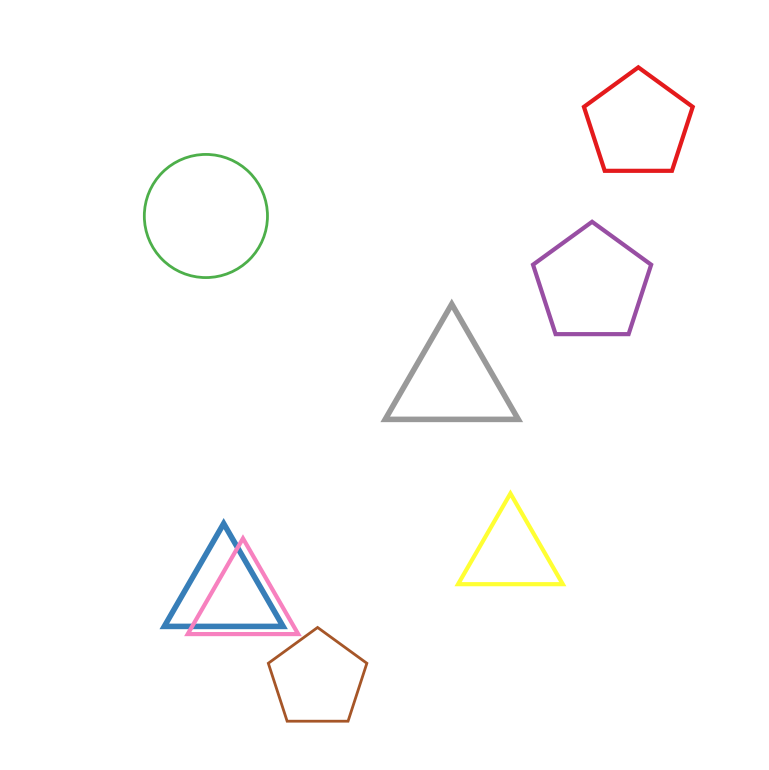[{"shape": "pentagon", "thickness": 1.5, "radius": 0.37, "center": [0.829, 0.838]}, {"shape": "triangle", "thickness": 2, "radius": 0.45, "center": [0.29, 0.231]}, {"shape": "circle", "thickness": 1, "radius": 0.4, "center": [0.267, 0.719]}, {"shape": "pentagon", "thickness": 1.5, "radius": 0.4, "center": [0.769, 0.631]}, {"shape": "triangle", "thickness": 1.5, "radius": 0.39, "center": [0.663, 0.281]}, {"shape": "pentagon", "thickness": 1, "radius": 0.34, "center": [0.412, 0.118]}, {"shape": "triangle", "thickness": 1.5, "radius": 0.41, "center": [0.316, 0.218]}, {"shape": "triangle", "thickness": 2, "radius": 0.5, "center": [0.587, 0.505]}]